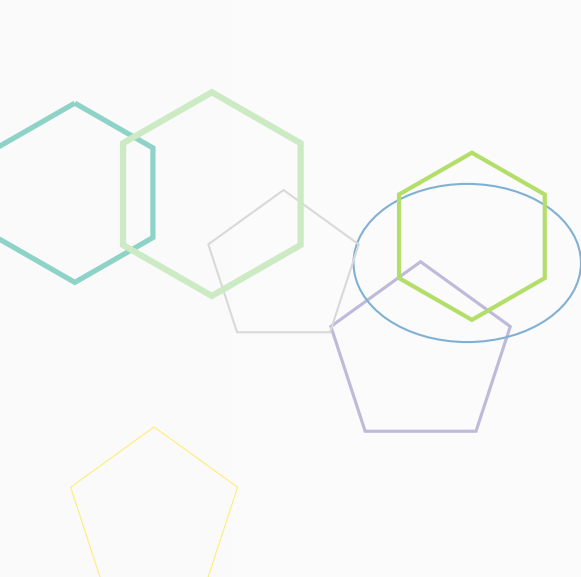[{"shape": "hexagon", "thickness": 2.5, "radius": 0.78, "center": [0.129, 0.665]}, {"shape": "pentagon", "thickness": 1.5, "radius": 0.81, "center": [0.724, 0.384]}, {"shape": "oval", "thickness": 1, "radius": 0.98, "center": [0.804, 0.544]}, {"shape": "hexagon", "thickness": 2, "radius": 0.72, "center": [0.812, 0.59]}, {"shape": "pentagon", "thickness": 1, "radius": 0.68, "center": [0.488, 0.534]}, {"shape": "hexagon", "thickness": 3, "radius": 0.88, "center": [0.364, 0.663]}, {"shape": "pentagon", "thickness": 0.5, "radius": 0.75, "center": [0.265, 0.109]}]